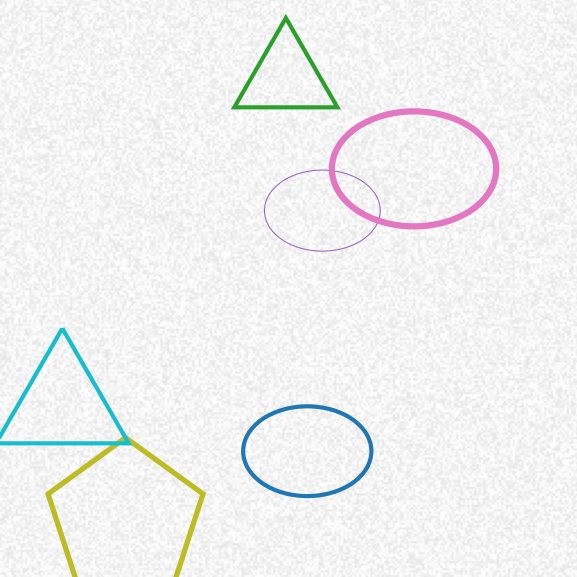[{"shape": "oval", "thickness": 2, "radius": 0.56, "center": [0.532, 0.218]}, {"shape": "triangle", "thickness": 2, "radius": 0.52, "center": [0.495, 0.865]}, {"shape": "oval", "thickness": 0.5, "radius": 0.5, "center": [0.558, 0.634]}, {"shape": "oval", "thickness": 3, "radius": 0.71, "center": [0.717, 0.707]}, {"shape": "pentagon", "thickness": 2.5, "radius": 0.71, "center": [0.217, 0.1]}, {"shape": "triangle", "thickness": 2, "radius": 0.66, "center": [0.108, 0.298]}]